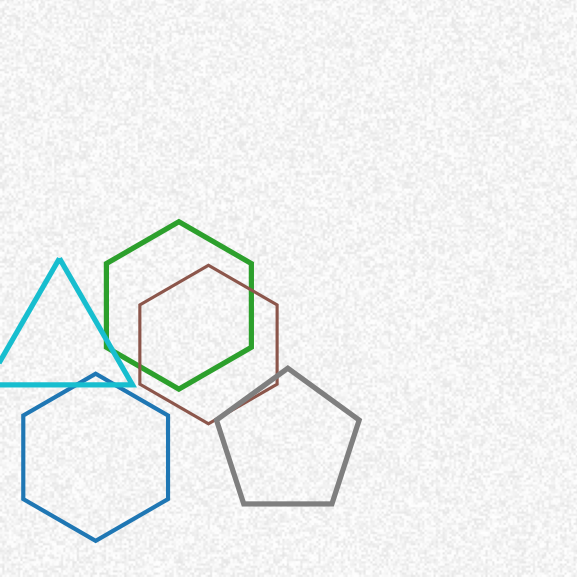[{"shape": "hexagon", "thickness": 2, "radius": 0.72, "center": [0.166, 0.207]}, {"shape": "hexagon", "thickness": 2.5, "radius": 0.72, "center": [0.31, 0.47]}, {"shape": "hexagon", "thickness": 1.5, "radius": 0.69, "center": [0.361, 0.403]}, {"shape": "pentagon", "thickness": 2.5, "radius": 0.65, "center": [0.498, 0.232]}, {"shape": "triangle", "thickness": 2.5, "radius": 0.73, "center": [0.103, 0.406]}]